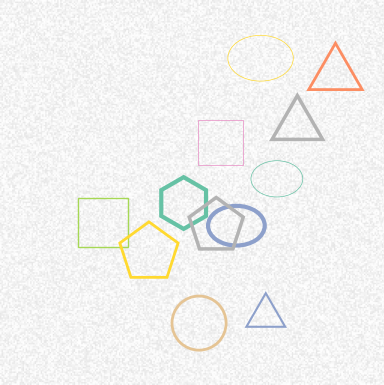[{"shape": "oval", "thickness": 0.5, "radius": 0.34, "center": [0.719, 0.535]}, {"shape": "hexagon", "thickness": 3, "radius": 0.34, "center": [0.477, 0.473]}, {"shape": "triangle", "thickness": 2, "radius": 0.4, "center": [0.871, 0.807]}, {"shape": "oval", "thickness": 3, "radius": 0.37, "center": [0.614, 0.414]}, {"shape": "triangle", "thickness": 1.5, "radius": 0.29, "center": [0.69, 0.18]}, {"shape": "square", "thickness": 0.5, "radius": 0.29, "center": [0.573, 0.63]}, {"shape": "square", "thickness": 1, "radius": 0.32, "center": [0.267, 0.422]}, {"shape": "oval", "thickness": 0.5, "radius": 0.42, "center": [0.677, 0.849]}, {"shape": "pentagon", "thickness": 2, "radius": 0.4, "center": [0.387, 0.344]}, {"shape": "circle", "thickness": 2, "radius": 0.35, "center": [0.517, 0.161]}, {"shape": "triangle", "thickness": 2.5, "radius": 0.38, "center": [0.772, 0.676]}, {"shape": "pentagon", "thickness": 2.5, "radius": 0.37, "center": [0.562, 0.413]}]